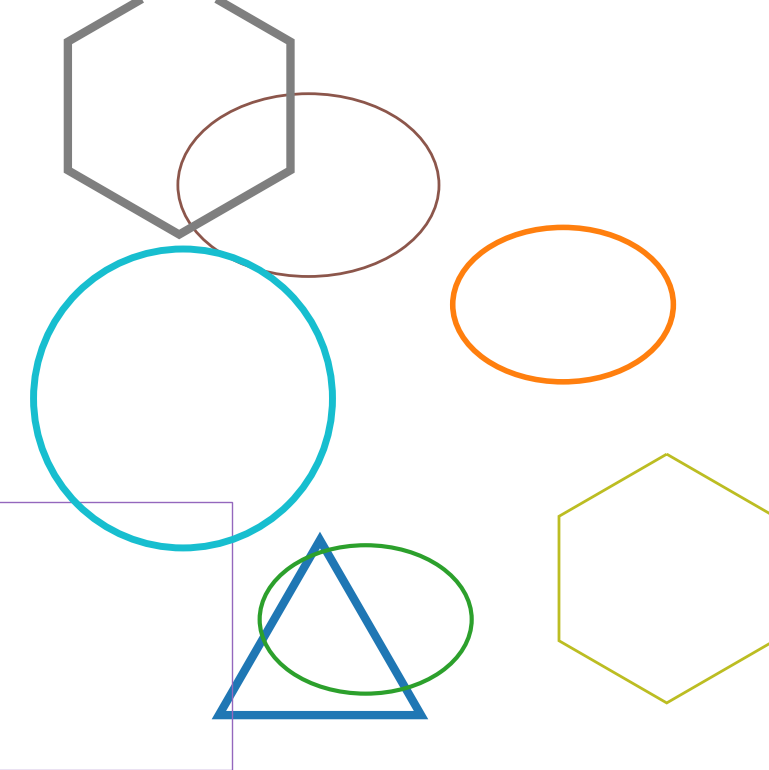[{"shape": "triangle", "thickness": 3, "radius": 0.76, "center": [0.416, 0.147]}, {"shape": "oval", "thickness": 2, "radius": 0.72, "center": [0.731, 0.604]}, {"shape": "oval", "thickness": 1.5, "radius": 0.69, "center": [0.475, 0.196]}, {"shape": "square", "thickness": 0.5, "radius": 0.87, "center": [0.127, 0.175]}, {"shape": "oval", "thickness": 1, "radius": 0.85, "center": [0.401, 0.76]}, {"shape": "hexagon", "thickness": 3, "radius": 0.83, "center": [0.233, 0.862]}, {"shape": "hexagon", "thickness": 1, "radius": 0.81, "center": [0.866, 0.249]}, {"shape": "circle", "thickness": 2.5, "radius": 0.97, "center": [0.238, 0.483]}]